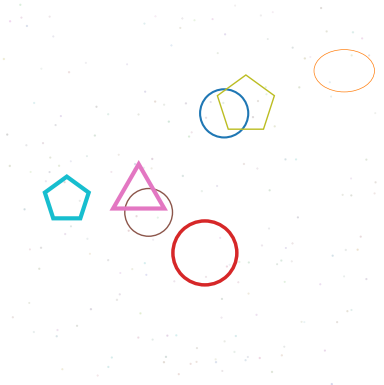[{"shape": "circle", "thickness": 1.5, "radius": 0.31, "center": [0.582, 0.706]}, {"shape": "oval", "thickness": 0.5, "radius": 0.39, "center": [0.894, 0.816]}, {"shape": "circle", "thickness": 2.5, "radius": 0.42, "center": [0.532, 0.343]}, {"shape": "circle", "thickness": 1, "radius": 0.31, "center": [0.386, 0.448]}, {"shape": "triangle", "thickness": 3, "radius": 0.38, "center": [0.36, 0.497]}, {"shape": "pentagon", "thickness": 1, "radius": 0.39, "center": [0.639, 0.727]}, {"shape": "pentagon", "thickness": 3, "radius": 0.3, "center": [0.173, 0.481]}]